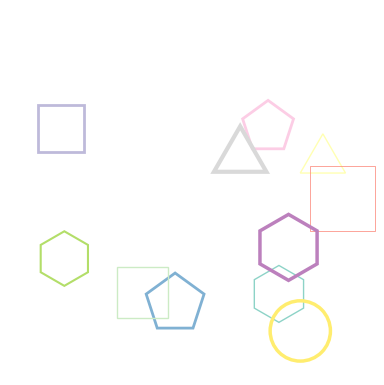[{"shape": "hexagon", "thickness": 1, "radius": 0.37, "center": [0.725, 0.237]}, {"shape": "triangle", "thickness": 1, "radius": 0.34, "center": [0.839, 0.584]}, {"shape": "square", "thickness": 2, "radius": 0.3, "center": [0.159, 0.666]}, {"shape": "square", "thickness": 0.5, "radius": 0.42, "center": [0.891, 0.485]}, {"shape": "pentagon", "thickness": 2, "radius": 0.4, "center": [0.455, 0.212]}, {"shape": "hexagon", "thickness": 1.5, "radius": 0.35, "center": [0.167, 0.328]}, {"shape": "pentagon", "thickness": 2, "radius": 0.35, "center": [0.696, 0.67]}, {"shape": "triangle", "thickness": 3, "radius": 0.39, "center": [0.624, 0.593]}, {"shape": "hexagon", "thickness": 2.5, "radius": 0.43, "center": [0.749, 0.357]}, {"shape": "square", "thickness": 1, "radius": 0.33, "center": [0.369, 0.241]}, {"shape": "circle", "thickness": 2.5, "radius": 0.39, "center": [0.78, 0.14]}]